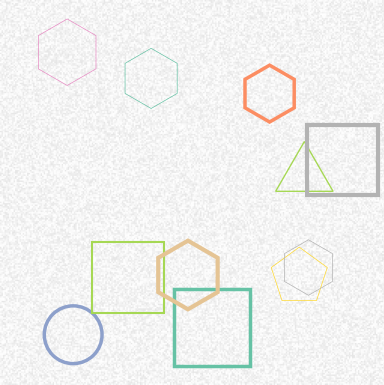[{"shape": "square", "thickness": 2.5, "radius": 0.5, "center": [0.551, 0.149]}, {"shape": "hexagon", "thickness": 0.5, "radius": 0.39, "center": [0.393, 0.796]}, {"shape": "hexagon", "thickness": 2.5, "radius": 0.37, "center": [0.7, 0.757]}, {"shape": "circle", "thickness": 2.5, "radius": 0.38, "center": [0.19, 0.131]}, {"shape": "hexagon", "thickness": 0.5, "radius": 0.43, "center": [0.174, 0.864]}, {"shape": "square", "thickness": 1.5, "radius": 0.47, "center": [0.332, 0.279]}, {"shape": "triangle", "thickness": 1, "radius": 0.43, "center": [0.791, 0.546]}, {"shape": "pentagon", "thickness": 0.5, "radius": 0.38, "center": [0.777, 0.282]}, {"shape": "hexagon", "thickness": 3, "radius": 0.45, "center": [0.488, 0.286]}, {"shape": "square", "thickness": 3, "radius": 0.46, "center": [0.889, 0.584]}, {"shape": "hexagon", "thickness": 0.5, "radius": 0.36, "center": [0.801, 0.305]}]